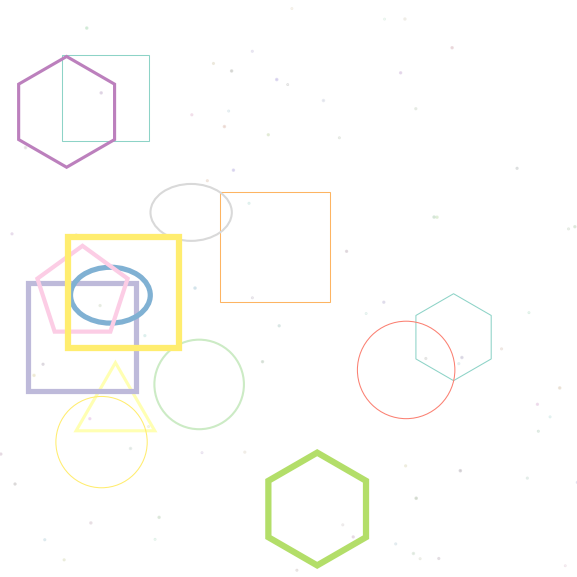[{"shape": "square", "thickness": 0.5, "radius": 0.37, "center": [0.183, 0.829]}, {"shape": "hexagon", "thickness": 0.5, "radius": 0.38, "center": [0.785, 0.415]}, {"shape": "triangle", "thickness": 1.5, "radius": 0.39, "center": [0.2, 0.293]}, {"shape": "square", "thickness": 2.5, "radius": 0.47, "center": [0.141, 0.416]}, {"shape": "circle", "thickness": 0.5, "radius": 0.42, "center": [0.703, 0.359]}, {"shape": "oval", "thickness": 2.5, "radius": 0.35, "center": [0.191, 0.488]}, {"shape": "square", "thickness": 0.5, "radius": 0.47, "center": [0.476, 0.572]}, {"shape": "hexagon", "thickness": 3, "radius": 0.49, "center": [0.549, 0.118]}, {"shape": "pentagon", "thickness": 2, "radius": 0.41, "center": [0.143, 0.491]}, {"shape": "oval", "thickness": 1, "radius": 0.35, "center": [0.331, 0.631]}, {"shape": "hexagon", "thickness": 1.5, "radius": 0.48, "center": [0.115, 0.805]}, {"shape": "circle", "thickness": 1, "radius": 0.39, "center": [0.345, 0.333]}, {"shape": "circle", "thickness": 0.5, "radius": 0.4, "center": [0.176, 0.234]}, {"shape": "square", "thickness": 3, "radius": 0.48, "center": [0.214, 0.493]}]